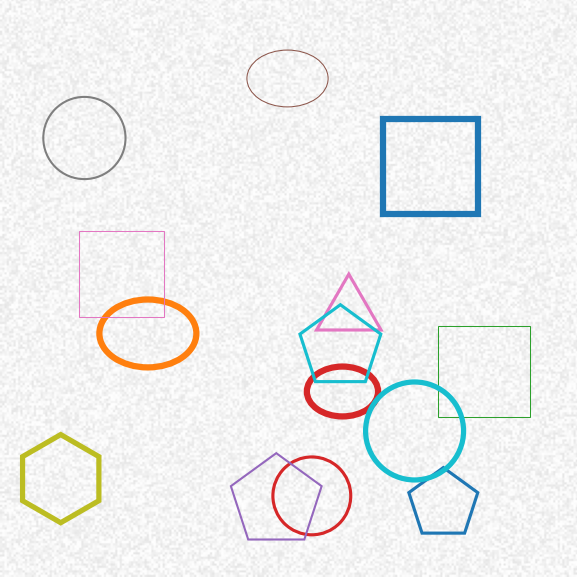[{"shape": "square", "thickness": 3, "radius": 0.41, "center": [0.746, 0.71]}, {"shape": "pentagon", "thickness": 1.5, "radius": 0.31, "center": [0.768, 0.127]}, {"shape": "oval", "thickness": 3, "radius": 0.42, "center": [0.256, 0.422]}, {"shape": "square", "thickness": 0.5, "radius": 0.4, "center": [0.838, 0.356]}, {"shape": "oval", "thickness": 3, "radius": 0.31, "center": [0.593, 0.321]}, {"shape": "circle", "thickness": 1.5, "radius": 0.34, "center": [0.54, 0.14]}, {"shape": "pentagon", "thickness": 1, "radius": 0.41, "center": [0.478, 0.132]}, {"shape": "oval", "thickness": 0.5, "radius": 0.35, "center": [0.498, 0.863]}, {"shape": "triangle", "thickness": 1.5, "radius": 0.32, "center": [0.604, 0.46]}, {"shape": "square", "thickness": 0.5, "radius": 0.37, "center": [0.211, 0.524]}, {"shape": "circle", "thickness": 1, "radius": 0.36, "center": [0.146, 0.76]}, {"shape": "hexagon", "thickness": 2.5, "radius": 0.38, "center": [0.105, 0.17]}, {"shape": "circle", "thickness": 2.5, "radius": 0.42, "center": [0.718, 0.253]}, {"shape": "pentagon", "thickness": 1.5, "radius": 0.37, "center": [0.589, 0.398]}]